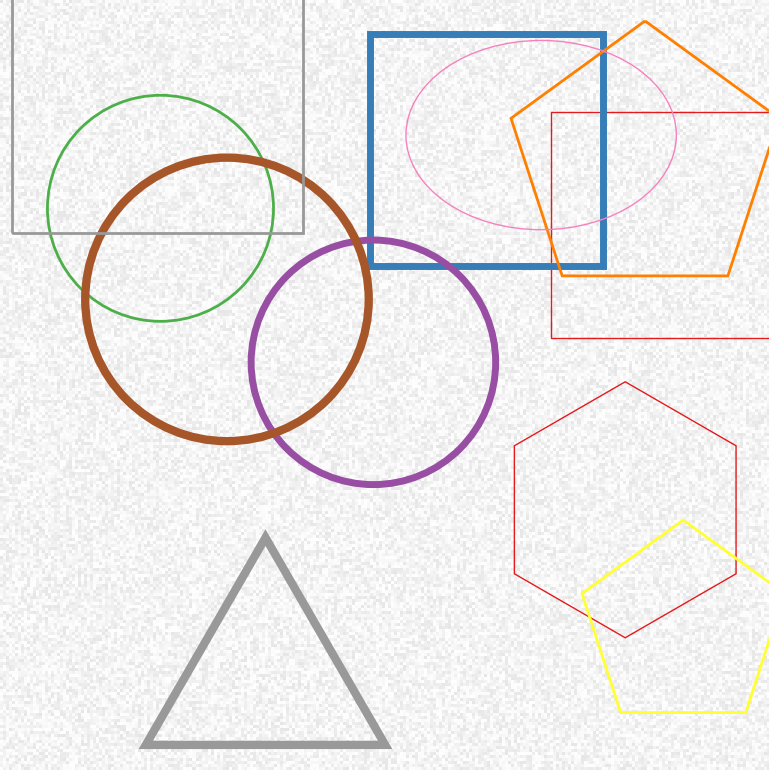[{"shape": "hexagon", "thickness": 0.5, "radius": 0.83, "center": [0.812, 0.338]}, {"shape": "square", "thickness": 0.5, "radius": 0.74, "center": [0.863, 0.708]}, {"shape": "square", "thickness": 2.5, "radius": 0.76, "center": [0.632, 0.805]}, {"shape": "circle", "thickness": 1, "radius": 0.73, "center": [0.208, 0.729]}, {"shape": "circle", "thickness": 2.5, "radius": 0.79, "center": [0.485, 0.529]}, {"shape": "pentagon", "thickness": 1, "radius": 0.92, "center": [0.838, 0.79]}, {"shape": "pentagon", "thickness": 1, "radius": 0.69, "center": [0.887, 0.186]}, {"shape": "circle", "thickness": 3, "radius": 0.92, "center": [0.295, 0.611]}, {"shape": "oval", "thickness": 0.5, "radius": 0.88, "center": [0.703, 0.825]}, {"shape": "triangle", "thickness": 3, "radius": 0.9, "center": [0.345, 0.122]}, {"shape": "square", "thickness": 1, "radius": 0.94, "center": [0.205, 0.886]}]